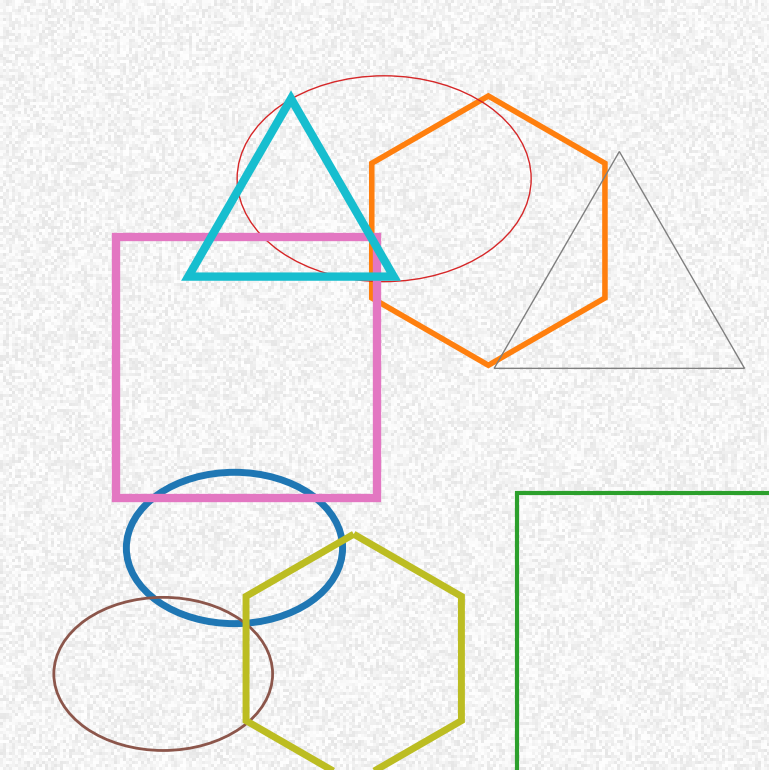[{"shape": "oval", "thickness": 2.5, "radius": 0.7, "center": [0.304, 0.288]}, {"shape": "hexagon", "thickness": 2, "radius": 0.87, "center": [0.634, 0.7]}, {"shape": "square", "thickness": 1.5, "radius": 0.91, "center": [0.852, 0.179]}, {"shape": "oval", "thickness": 0.5, "radius": 0.95, "center": [0.499, 0.768]}, {"shape": "oval", "thickness": 1, "radius": 0.71, "center": [0.212, 0.125]}, {"shape": "square", "thickness": 3, "radius": 0.85, "center": [0.321, 0.523]}, {"shape": "triangle", "thickness": 0.5, "radius": 0.94, "center": [0.804, 0.615]}, {"shape": "hexagon", "thickness": 2.5, "radius": 0.81, "center": [0.459, 0.145]}, {"shape": "triangle", "thickness": 3, "radius": 0.77, "center": [0.378, 0.718]}]